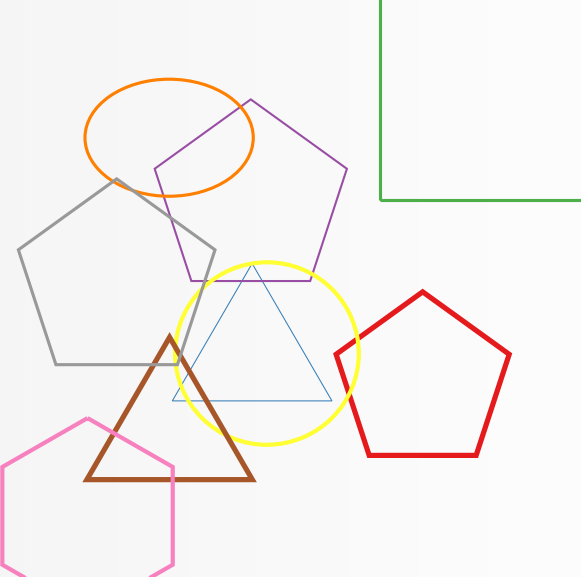[{"shape": "pentagon", "thickness": 2.5, "radius": 0.78, "center": [0.727, 0.337]}, {"shape": "triangle", "thickness": 0.5, "radius": 0.79, "center": [0.434, 0.384]}, {"shape": "square", "thickness": 1.5, "radius": 0.88, "center": [0.829, 0.828]}, {"shape": "pentagon", "thickness": 1, "radius": 0.87, "center": [0.431, 0.653]}, {"shape": "oval", "thickness": 1.5, "radius": 0.72, "center": [0.291, 0.761]}, {"shape": "circle", "thickness": 2, "radius": 0.79, "center": [0.459, 0.387]}, {"shape": "triangle", "thickness": 2.5, "radius": 0.82, "center": [0.292, 0.251]}, {"shape": "hexagon", "thickness": 2, "radius": 0.85, "center": [0.151, 0.106]}, {"shape": "pentagon", "thickness": 1.5, "radius": 0.89, "center": [0.201, 0.512]}]